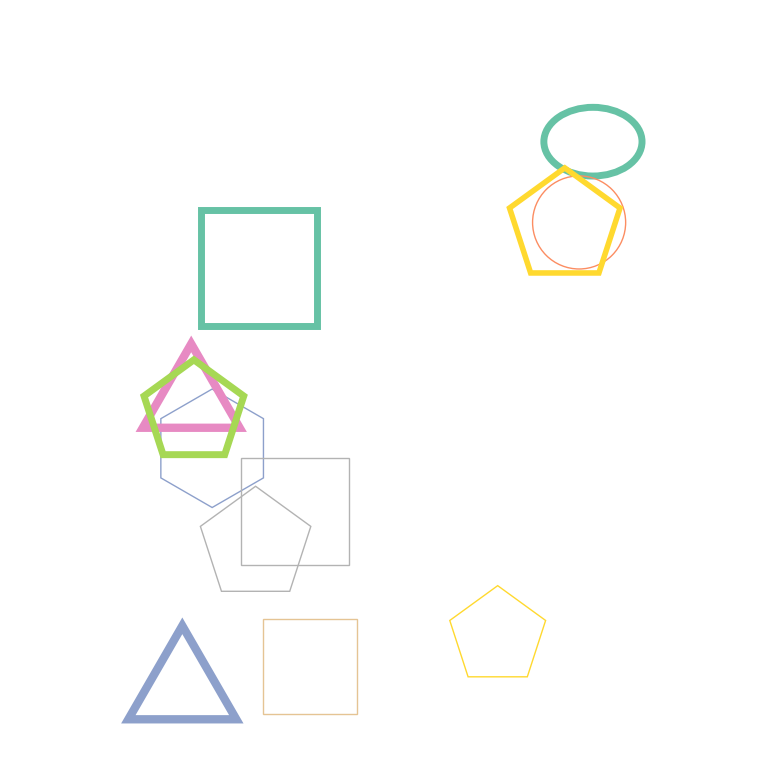[{"shape": "square", "thickness": 2.5, "radius": 0.38, "center": [0.336, 0.652]}, {"shape": "oval", "thickness": 2.5, "radius": 0.32, "center": [0.77, 0.816]}, {"shape": "circle", "thickness": 0.5, "radius": 0.3, "center": [0.752, 0.711]}, {"shape": "hexagon", "thickness": 0.5, "radius": 0.38, "center": [0.276, 0.418]}, {"shape": "triangle", "thickness": 3, "radius": 0.4, "center": [0.237, 0.106]}, {"shape": "triangle", "thickness": 3, "radius": 0.36, "center": [0.248, 0.481]}, {"shape": "pentagon", "thickness": 2.5, "radius": 0.34, "center": [0.252, 0.465]}, {"shape": "pentagon", "thickness": 0.5, "radius": 0.33, "center": [0.646, 0.174]}, {"shape": "pentagon", "thickness": 2, "radius": 0.38, "center": [0.733, 0.707]}, {"shape": "square", "thickness": 0.5, "radius": 0.31, "center": [0.402, 0.134]}, {"shape": "square", "thickness": 0.5, "radius": 0.35, "center": [0.383, 0.335]}, {"shape": "pentagon", "thickness": 0.5, "radius": 0.38, "center": [0.332, 0.293]}]